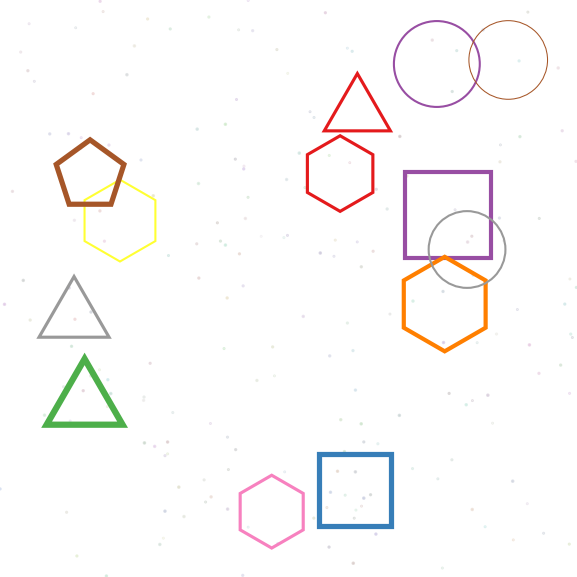[{"shape": "hexagon", "thickness": 1.5, "radius": 0.33, "center": [0.589, 0.699]}, {"shape": "triangle", "thickness": 1.5, "radius": 0.33, "center": [0.619, 0.806]}, {"shape": "square", "thickness": 2.5, "radius": 0.31, "center": [0.615, 0.15]}, {"shape": "triangle", "thickness": 3, "radius": 0.38, "center": [0.147, 0.302]}, {"shape": "square", "thickness": 2, "radius": 0.37, "center": [0.775, 0.627]}, {"shape": "circle", "thickness": 1, "radius": 0.37, "center": [0.756, 0.888]}, {"shape": "hexagon", "thickness": 2, "radius": 0.41, "center": [0.77, 0.473]}, {"shape": "hexagon", "thickness": 1, "radius": 0.35, "center": [0.208, 0.617]}, {"shape": "circle", "thickness": 0.5, "radius": 0.34, "center": [0.88, 0.895]}, {"shape": "pentagon", "thickness": 2.5, "radius": 0.31, "center": [0.156, 0.695]}, {"shape": "hexagon", "thickness": 1.5, "radius": 0.32, "center": [0.47, 0.113]}, {"shape": "circle", "thickness": 1, "radius": 0.33, "center": [0.809, 0.567]}, {"shape": "triangle", "thickness": 1.5, "radius": 0.35, "center": [0.128, 0.45]}]